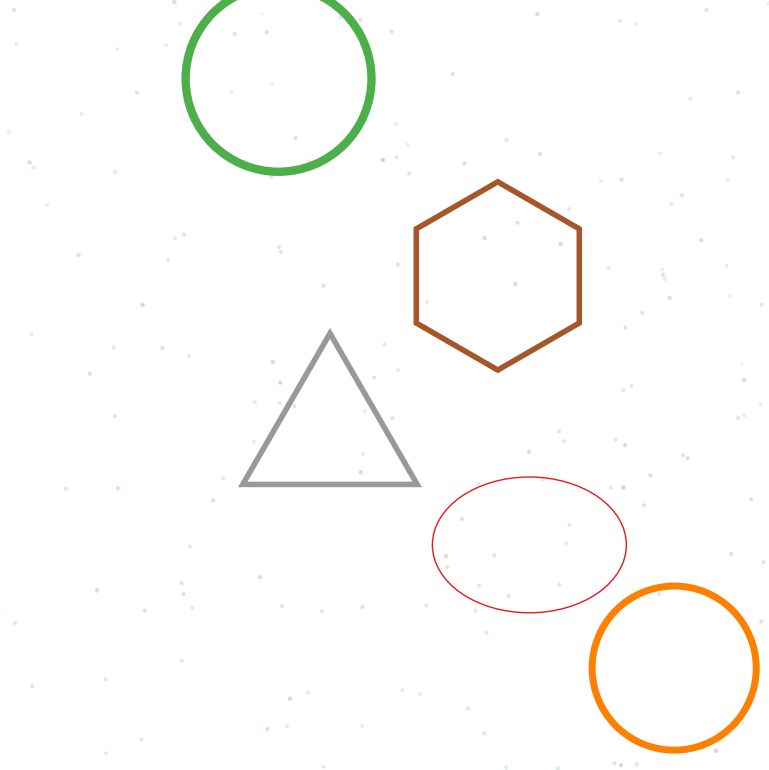[{"shape": "oval", "thickness": 0.5, "radius": 0.63, "center": [0.688, 0.292]}, {"shape": "circle", "thickness": 3, "radius": 0.6, "center": [0.362, 0.898]}, {"shape": "circle", "thickness": 2.5, "radius": 0.53, "center": [0.876, 0.132]}, {"shape": "hexagon", "thickness": 2, "radius": 0.61, "center": [0.646, 0.642]}, {"shape": "triangle", "thickness": 2, "radius": 0.65, "center": [0.429, 0.436]}]